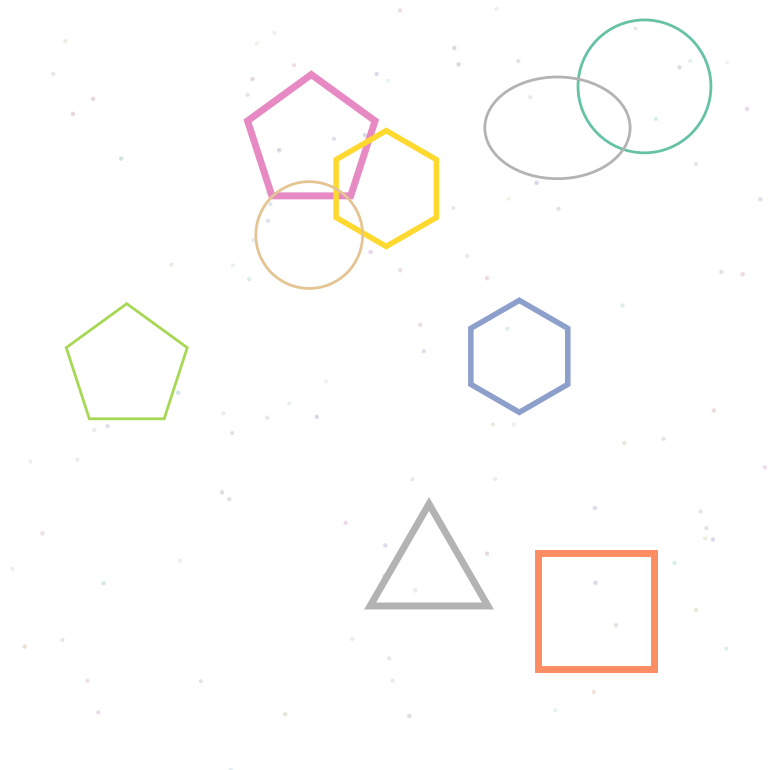[{"shape": "circle", "thickness": 1, "radius": 0.43, "center": [0.837, 0.888]}, {"shape": "square", "thickness": 2.5, "radius": 0.38, "center": [0.774, 0.207]}, {"shape": "hexagon", "thickness": 2, "radius": 0.36, "center": [0.674, 0.537]}, {"shape": "pentagon", "thickness": 2.5, "radius": 0.44, "center": [0.404, 0.816]}, {"shape": "pentagon", "thickness": 1, "radius": 0.41, "center": [0.165, 0.523]}, {"shape": "hexagon", "thickness": 2, "radius": 0.38, "center": [0.502, 0.755]}, {"shape": "circle", "thickness": 1, "radius": 0.35, "center": [0.402, 0.695]}, {"shape": "triangle", "thickness": 2.5, "radius": 0.44, "center": [0.557, 0.257]}, {"shape": "oval", "thickness": 1, "radius": 0.47, "center": [0.724, 0.834]}]